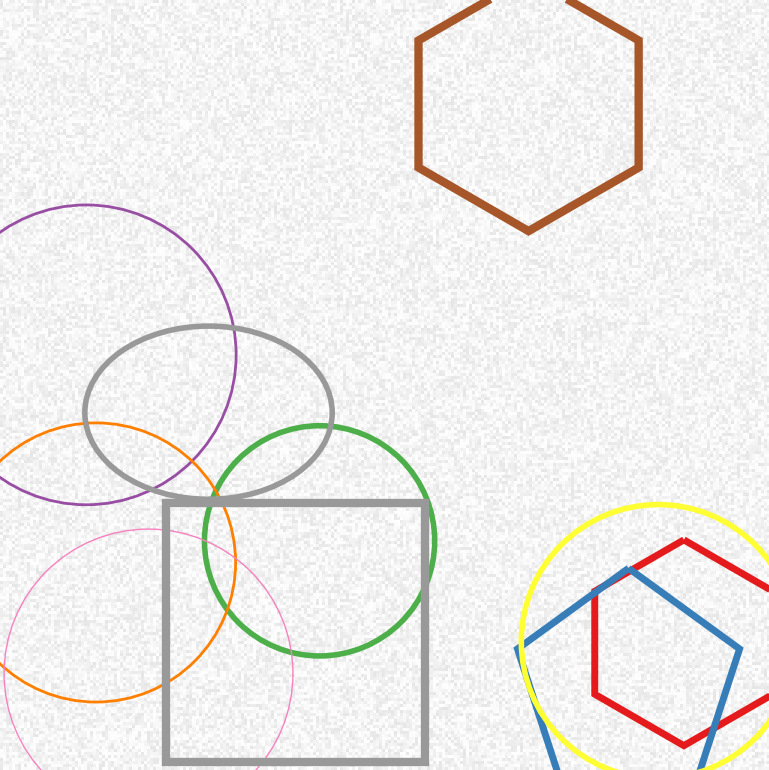[{"shape": "hexagon", "thickness": 2.5, "radius": 0.67, "center": [0.888, 0.165]}, {"shape": "pentagon", "thickness": 2.5, "radius": 0.76, "center": [0.816, 0.11]}, {"shape": "circle", "thickness": 2, "radius": 0.75, "center": [0.415, 0.298]}, {"shape": "circle", "thickness": 1, "radius": 0.97, "center": [0.112, 0.539]}, {"shape": "circle", "thickness": 1, "radius": 0.91, "center": [0.125, 0.27]}, {"shape": "circle", "thickness": 2, "radius": 0.89, "center": [0.855, 0.167]}, {"shape": "hexagon", "thickness": 3, "radius": 0.83, "center": [0.686, 0.865]}, {"shape": "circle", "thickness": 0.5, "radius": 0.94, "center": [0.193, 0.125]}, {"shape": "square", "thickness": 3, "radius": 0.84, "center": [0.384, 0.179]}, {"shape": "oval", "thickness": 2, "radius": 0.8, "center": [0.271, 0.464]}]